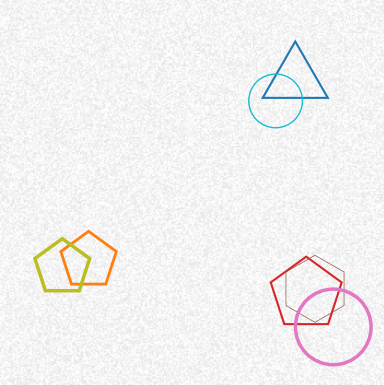[{"shape": "triangle", "thickness": 1.5, "radius": 0.49, "center": [0.767, 0.795]}, {"shape": "pentagon", "thickness": 2, "radius": 0.38, "center": [0.23, 0.323]}, {"shape": "pentagon", "thickness": 1.5, "radius": 0.48, "center": [0.795, 0.236]}, {"shape": "hexagon", "thickness": 0.5, "radius": 0.44, "center": [0.818, 0.25]}, {"shape": "circle", "thickness": 2.5, "radius": 0.49, "center": [0.866, 0.151]}, {"shape": "pentagon", "thickness": 2.5, "radius": 0.37, "center": [0.162, 0.305]}, {"shape": "circle", "thickness": 1, "radius": 0.35, "center": [0.716, 0.738]}]